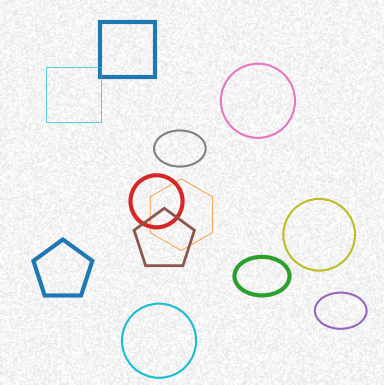[{"shape": "square", "thickness": 3, "radius": 0.36, "center": [0.33, 0.871]}, {"shape": "pentagon", "thickness": 3, "radius": 0.4, "center": [0.163, 0.298]}, {"shape": "hexagon", "thickness": 0.5, "radius": 0.47, "center": [0.471, 0.442]}, {"shape": "oval", "thickness": 3, "radius": 0.36, "center": [0.681, 0.283]}, {"shape": "circle", "thickness": 3, "radius": 0.34, "center": [0.407, 0.477]}, {"shape": "oval", "thickness": 1.5, "radius": 0.34, "center": [0.885, 0.193]}, {"shape": "pentagon", "thickness": 2, "radius": 0.41, "center": [0.427, 0.377]}, {"shape": "circle", "thickness": 1.5, "radius": 0.48, "center": [0.67, 0.738]}, {"shape": "oval", "thickness": 1.5, "radius": 0.33, "center": [0.467, 0.614]}, {"shape": "circle", "thickness": 1.5, "radius": 0.47, "center": [0.829, 0.39]}, {"shape": "square", "thickness": 0.5, "radius": 0.36, "center": [0.191, 0.754]}, {"shape": "circle", "thickness": 1.5, "radius": 0.48, "center": [0.413, 0.115]}]